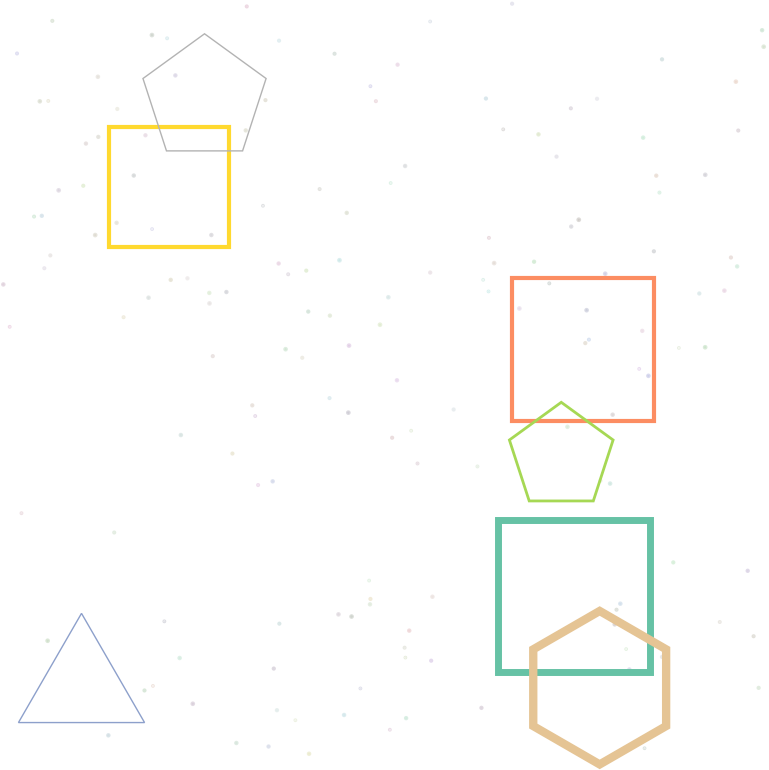[{"shape": "square", "thickness": 2.5, "radius": 0.49, "center": [0.746, 0.226]}, {"shape": "square", "thickness": 1.5, "radius": 0.46, "center": [0.757, 0.546]}, {"shape": "triangle", "thickness": 0.5, "radius": 0.47, "center": [0.106, 0.109]}, {"shape": "pentagon", "thickness": 1, "radius": 0.35, "center": [0.729, 0.407]}, {"shape": "square", "thickness": 1.5, "radius": 0.39, "center": [0.219, 0.757]}, {"shape": "hexagon", "thickness": 3, "radius": 0.5, "center": [0.779, 0.107]}, {"shape": "pentagon", "thickness": 0.5, "radius": 0.42, "center": [0.266, 0.872]}]